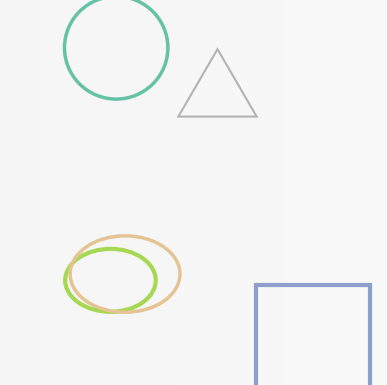[{"shape": "circle", "thickness": 2.5, "radius": 0.67, "center": [0.3, 0.876]}, {"shape": "square", "thickness": 3, "radius": 0.73, "center": [0.808, 0.113]}, {"shape": "oval", "thickness": 3, "radius": 0.58, "center": [0.285, 0.272]}, {"shape": "oval", "thickness": 2.5, "radius": 0.71, "center": [0.323, 0.288]}, {"shape": "triangle", "thickness": 1.5, "radius": 0.58, "center": [0.561, 0.756]}]